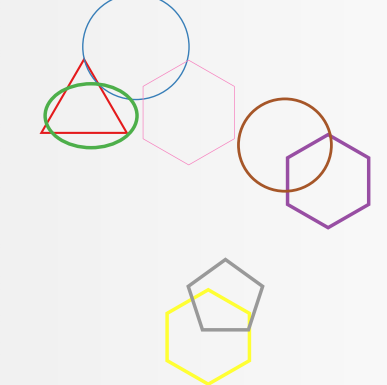[{"shape": "triangle", "thickness": 1.5, "radius": 0.64, "center": [0.217, 0.719]}, {"shape": "circle", "thickness": 1, "radius": 0.69, "center": [0.351, 0.879]}, {"shape": "oval", "thickness": 2.5, "radius": 0.59, "center": [0.235, 0.699]}, {"shape": "hexagon", "thickness": 2.5, "radius": 0.6, "center": [0.847, 0.53]}, {"shape": "hexagon", "thickness": 2.5, "radius": 0.61, "center": [0.537, 0.125]}, {"shape": "circle", "thickness": 2, "radius": 0.6, "center": [0.735, 0.623]}, {"shape": "hexagon", "thickness": 0.5, "radius": 0.68, "center": [0.487, 0.708]}, {"shape": "pentagon", "thickness": 2.5, "radius": 0.5, "center": [0.582, 0.225]}]